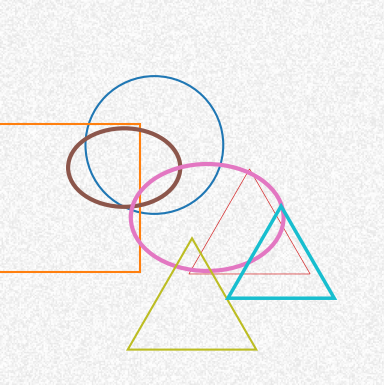[{"shape": "circle", "thickness": 1.5, "radius": 0.89, "center": [0.401, 0.623]}, {"shape": "square", "thickness": 1.5, "radius": 0.96, "center": [0.173, 0.486]}, {"shape": "triangle", "thickness": 0.5, "radius": 0.91, "center": [0.648, 0.379]}, {"shape": "oval", "thickness": 3, "radius": 0.73, "center": [0.323, 0.565]}, {"shape": "oval", "thickness": 3, "radius": 0.99, "center": [0.538, 0.435]}, {"shape": "triangle", "thickness": 1.5, "radius": 0.96, "center": [0.499, 0.188]}, {"shape": "triangle", "thickness": 2.5, "radius": 0.8, "center": [0.73, 0.305]}]